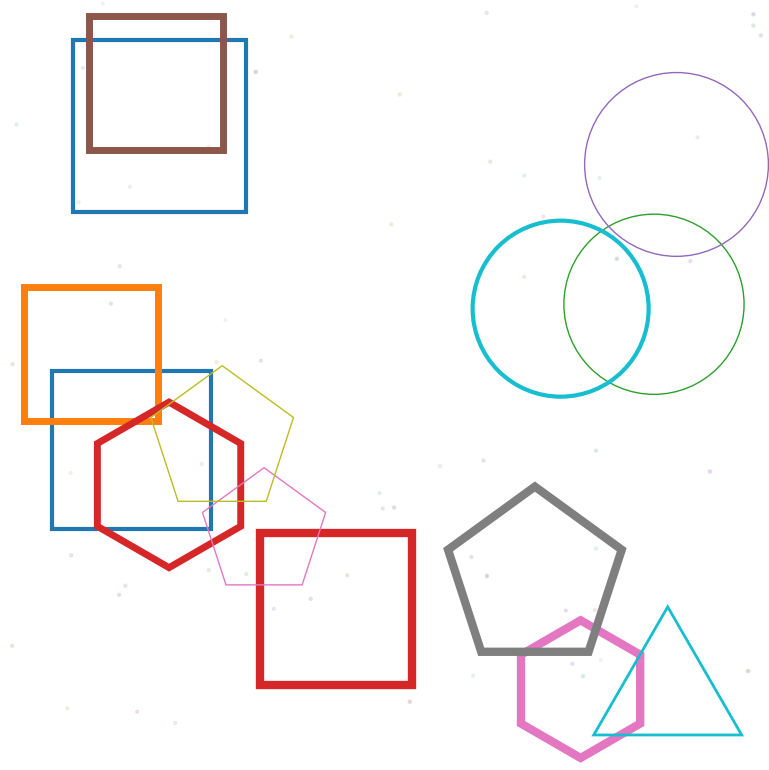[{"shape": "square", "thickness": 1.5, "radius": 0.52, "center": [0.171, 0.416]}, {"shape": "square", "thickness": 1.5, "radius": 0.56, "center": [0.207, 0.836]}, {"shape": "square", "thickness": 2.5, "radius": 0.43, "center": [0.118, 0.54]}, {"shape": "circle", "thickness": 0.5, "radius": 0.59, "center": [0.849, 0.605]}, {"shape": "hexagon", "thickness": 2.5, "radius": 0.54, "center": [0.22, 0.37]}, {"shape": "square", "thickness": 3, "radius": 0.49, "center": [0.436, 0.209]}, {"shape": "circle", "thickness": 0.5, "radius": 0.6, "center": [0.879, 0.786]}, {"shape": "square", "thickness": 2.5, "radius": 0.44, "center": [0.203, 0.892]}, {"shape": "hexagon", "thickness": 3, "radius": 0.45, "center": [0.754, 0.105]}, {"shape": "pentagon", "thickness": 0.5, "radius": 0.42, "center": [0.343, 0.308]}, {"shape": "pentagon", "thickness": 3, "radius": 0.59, "center": [0.695, 0.249]}, {"shape": "pentagon", "thickness": 0.5, "radius": 0.49, "center": [0.289, 0.428]}, {"shape": "triangle", "thickness": 1, "radius": 0.55, "center": [0.867, 0.101]}, {"shape": "circle", "thickness": 1.5, "radius": 0.57, "center": [0.728, 0.599]}]